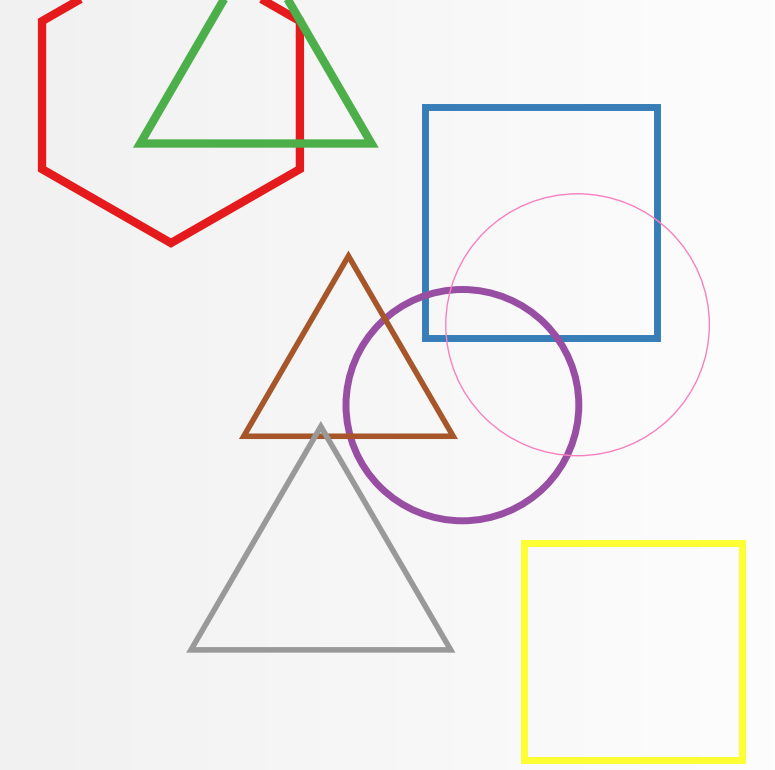[{"shape": "hexagon", "thickness": 3, "radius": 0.96, "center": [0.221, 0.876]}, {"shape": "square", "thickness": 2.5, "radius": 0.75, "center": [0.698, 0.711]}, {"shape": "triangle", "thickness": 3, "radius": 0.86, "center": [0.33, 0.9]}, {"shape": "circle", "thickness": 2.5, "radius": 0.75, "center": [0.597, 0.474]}, {"shape": "square", "thickness": 2.5, "radius": 0.7, "center": [0.817, 0.154]}, {"shape": "triangle", "thickness": 2, "radius": 0.78, "center": [0.45, 0.511]}, {"shape": "circle", "thickness": 0.5, "radius": 0.85, "center": [0.745, 0.578]}, {"shape": "triangle", "thickness": 2, "radius": 0.97, "center": [0.414, 0.253]}]